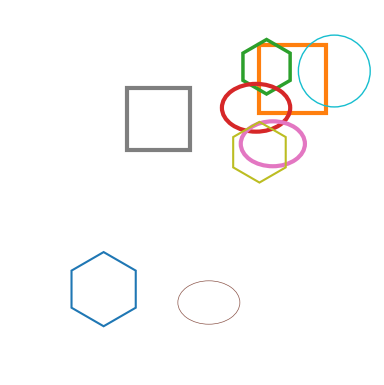[{"shape": "hexagon", "thickness": 1.5, "radius": 0.48, "center": [0.269, 0.249]}, {"shape": "square", "thickness": 3, "radius": 0.44, "center": [0.76, 0.795]}, {"shape": "hexagon", "thickness": 2.5, "radius": 0.35, "center": [0.692, 0.827]}, {"shape": "oval", "thickness": 3, "radius": 0.44, "center": [0.665, 0.72]}, {"shape": "oval", "thickness": 0.5, "radius": 0.4, "center": [0.542, 0.214]}, {"shape": "oval", "thickness": 3, "radius": 0.42, "center": [0.709, 0.627]}, {"shape": "square", "thickness": 3, "radius": 0.41, "center": [0.411, 0.691]}, {"shape": "hexagon", "thickness": 1.5, "radius": 0.39, "center": [0.674, 0.605]}, {"shape": "circle", "thickness": 1, "radius": 0.47, "center": [0.868, 0.816]}]